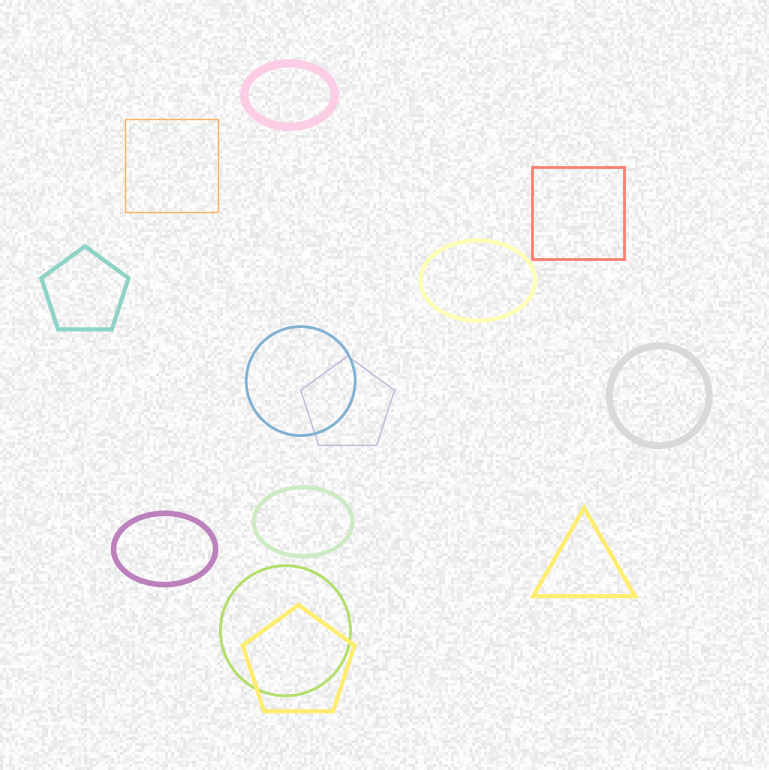[{"shape": "pentagon", "thickness": 1.5, "radius": 0.3, "center": [0.11, 0.62]}, {"shape": "oval", "thickness": 1.5, "radius": 0.37, "center": [0.621, 0.636]}, {"shape": "pentagon", "thickness": 0.5, "radius": 0.32, "center": [0.451, 0.473]}, {"shape": "square", "thickness": 1, "radius": 0.3, "center": [0.751, 0.724]}, {"shape": "circle", "thickness": 1, "radius": 0.35, "center": [0.391, 0.505]}, {"shape": "square", "thickness": 0.5, "radius": 0.3, "center": [0.223, 0.785]}, {"shape": "circle", "thickness": 1, "radius": 0.42, "center": [0.371, 0.181]}, {"shape": "oval", "thickness": 3, "radius": 0.29, "center": [0.376, 0.877]}, {"shape": "circle", "thickness": 2.5, "radius": 0.32, "center": [0.856, 0.486]}, {"shape": "oval", "thickness": 2, "radius": 0.33, "center": [0.214, 0.287]}, {"shape": "oval", "thickness": 1.5, "radius": 0.32, "center": [0.394, 0.322]}, {"shape": "triangle", "thickness": 1.5, "radius": 0.38, "center": [0.759, 0.264]}, {"shape": "pentagon", "thickness": 1.5, "radius": 0.38, "center": [0.388, 0.138]}]